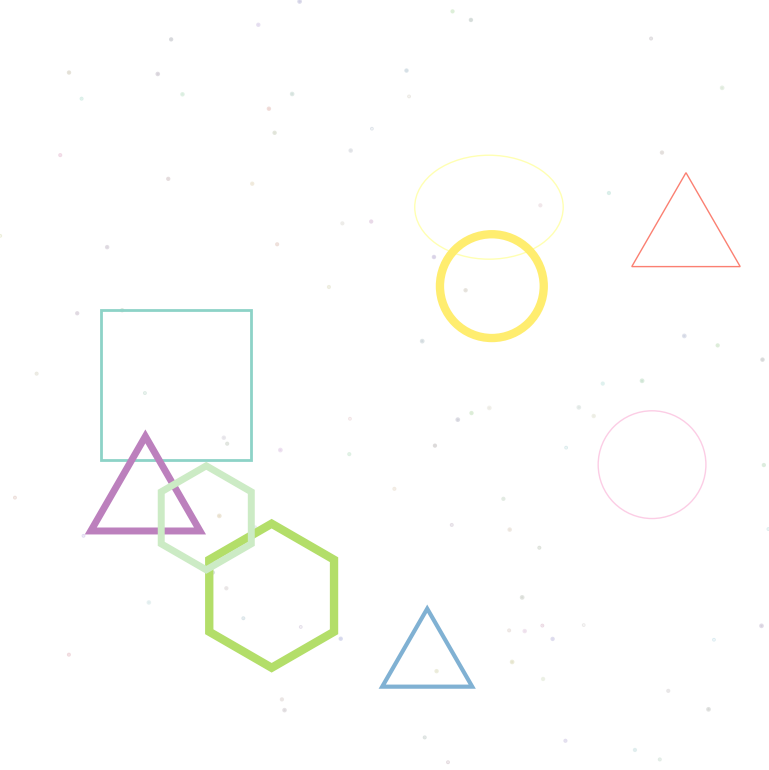[{"shape": "square", "thickness": 1, "radius": 0.49, "center": [0.229, 0.5]}, {"shape": "oval", "thickness": 0.5, "radius": 0.48, "center": [0.635, 0.731]}, {"shape": "triangle", "thickness": 0.5, "radius": 0.41, "center": [0.891, 0.694]}, {"shape": "triangle", "thickness": 1.5, "radius": 0.34, "center": [0.555, 0.142]}, {"shape": "hexagon", "thickness": 3, "radius": 0.47, "center": [0.353, 0.226]}, {"shape": "circle", "thickness": 0.5, "radius": 0.35, "center": [0.847, 0.397]}, {"shape": "triangle", "thickness": 2.5, "radius": 0.41, "center": [0.189, 0.351]}, {"shape": "hexagon", "thickness": 2.5, "radius": 0.34, "center": [0.268, 0.327]}, {"shape": "circle", "thickness": 3, "radius": 0.34, "center": [0.639, 0.628]}]